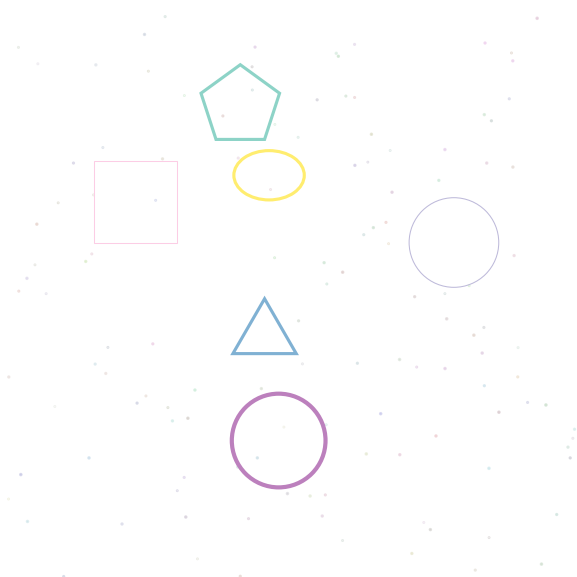[{"shape": "pentagon", "thickness": 1.5, "radius": 0.36, "center": [0.416, 0.816]}, {"shape": "circle", "thickness": 0.5, "radius": 0.39, "center": [0.786, 0.579]}, {"shape": "triangle", "thickness": 1.5, "radius": 0.32, "center": [0.458, 0.418]}, {"shape": "square", "thickness": 0.5, "radius": 0.36, "center": [0.235, 0.649]}, {"shape": "circle", "thickness": 2, "radius": 0.41, "center": [0.483, 0.236]}, {"shape": "oval", "thickness": 1.5, "radius": 0.3, "center": [0.466, 0.696]}]